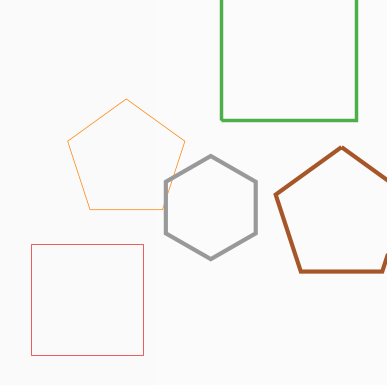[{"shape": "square", "thickness": 0.5, "radius": 0.72, "center": [0.224, 0.222]}, {"shape": "square", "thickness": 2.5, "radius": 0.87, "center": [0.744, 0.864]}, {"shape": "pentagon", "thickness": 0.5, "radius": 0.8, "center": [0.326, 0.584]}, {"shape": "pentagon", "thickness": 3, "radius": 0.89, "center": [0.881, 0.439]}, {"shape": "hexagon", "thickness": 3, "radius": 0.67, "center": [0.544, 0.461]}]